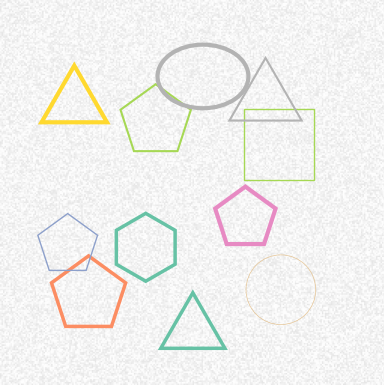[{"shape": "hexagon", "thickness": 2.5, "radius": 0.44, "center": [0.379, 0.358]}, {"shape": "triangle", "thickness": 2.5, "radius": 0.48, "center": [0.501, 0.143]}, {"shape": "pentagon", "thickness": 2.5, "radius": 0.51, "center": [0.23, 0.234]}, {"shape": "pentagon", "thickness": 1, "radius": 0.41, "center": [0.176, 0.364]}, {"shape": "pentagon", "thickness": 3, "radius": 0.41, "center": [0.637, 0.433]}, {"shape": "pentagon", "thickness": 1.5, "radius": 0.48, "center": [0.404, 0.685]}, {"shape": "square", "thickness": 1, "radius": 0.46, "center": [0.725, 0.626]}, {"shape": "triangle", "thickness": 3, "radius": 0.49, "center": [0.193, 0.731]}, {"shape": "circle", "thickness": 0.5, "radius": 0.45, "center": [0.73, 0.247]}, {"shape": "oval", "thickness": 3, "radius": 0.59, "center": [0.527, 0.801]}, {"shape": "triangle", "thickness": 1.5, "radius": 0.54, "center": [0.69, 0.741]}]